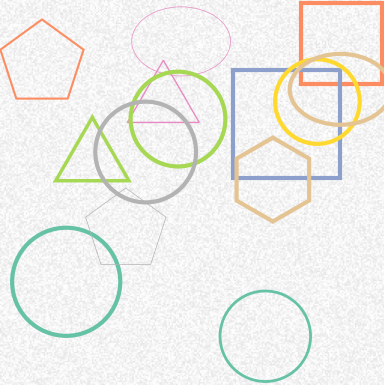[{"shape": "circle", "thickness": 2, "radius": 0.59, "center": [0.689, 0.127]}, {"shape": "circle", "thickness": 3, "radius": 0.7, "center": [0.172, 0.268]}, {"shape": "pentagon", "thickness": 1.5, "radius": 0.57, "center": [0.109, 0.836]}, {"shape": "square", "thickness": 3, "radius": 0.53, "center": [0.887, 0.887]}, {"shape": "square", "thickness": 3, "radius": 0.7, "center": [0.744, 0.678]}, {"shape": "triangle", "thickness": 1, "radius": 0.54, "center": [0.424, 0.736]}, {"shape": "oval", "thickness": 0.5, "radius": 0.64, "center": [0.47, 0.892]}, {"shape": "triangle", "thickness": 2.5, "radius": 0.55, "center": [0.24, 0.585]}, {"shape": "circle", "thickness": 3, "radius": 0.62, "center": [0.462, 0.691]}, {"shape": "circle", "thickness": 3, "radius": 0.55, "center": [0.824, 0.736]}, {"shape": "oval", "thickness": 3, "radius": 0.66, "center": [0.884, 0.768]}, {"shape": "hexagon", "thickness": 3, "radius": 0.54, "center": [0.709, 0.534]}, {"shape": "pentagon", "thickness": 0.5, "radius": 0.55, "center": [0.327, 0.402]}, {"shape": "circle", "thickness": 3, "radius": 0.65, "center": [0.378, 0.605]}]